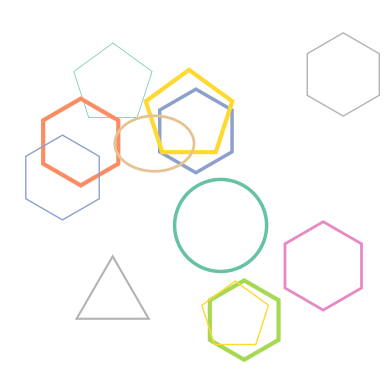[{"shape": "circle", "thickness": 2.5, "radius": 0.6, "center": [0.573, 0.414]}, {"shape": "pentagon", "thickness": 0.5, "radius": 0.53, "center": [0.293, 0.781]}, {"shape": "hexagon", "thickness": 3, "radius": 0.56, "center": [0.21, 0.631]}, {"shape": "hexagon", "thickness": 2.5, "radius": 0.54, "center": [0.509, 0.66]}, {"shape": "hexagon", "thickness": 1, "radius": 0.55, "center": [0.162, 0.539]}, {"shape": "hexagon", "thickness": 2, "radius": 0.57, "center": [0.84, 0.309]}, {"shape": "hexagon", "thickness": 3, "radius": 0.52, "center": [0.634, 0.169]}, {"shape": "pentagon", "thickness": 3, "radius": 0.59, "center": [0.491, 0.7]}, {"shape": "pentagon", "thickness": 1, "radius": 0.46, "center": [0.611, 0.179]}, {"shape": "oval", "thickness": 2, "radius": 0.51, "center": [0.401, 0.627]}, {"shape": "triangle", "thickness": 1.5, "radius": 0.54, "center": [0.293, 0.226]}, {"shape": "hexagon", "thickness": 1, "radius": 0.54, "center": [0.892, 0.807]}]